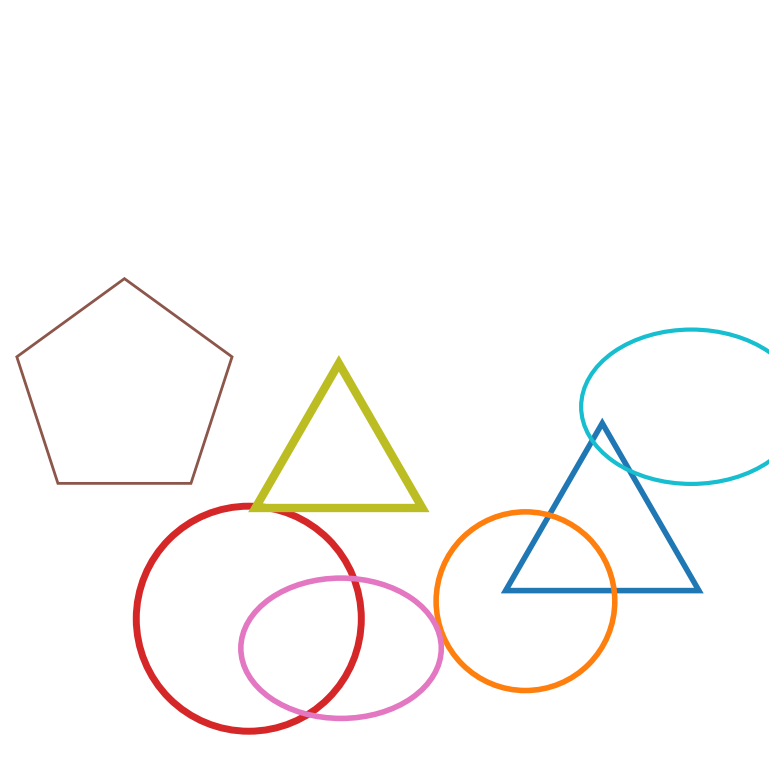[{"shape": "triangle", "thickness": 2, "radius": 0.72, "center": [0.782, 0.305]}, {"shape": "circle", "thickness": 2, "radius": 0.58, "center": [0.682, 0.219]}, {"shape": "circle", "thickness": 2.5, "radius": 0.73, "center": [0.323, 0.196]}, {"shape": "pentagon", "thickness": 1, "radius": 0.73, "center": [0.162, 0.491]}, {"shape": "oval", "thickness": 2, "radius": 0.65, "center": [0.443, 0.158]}, {"shape": "triangle", "thickness": 3, "radius": 0.63, "center": [0.44, 0.403]}, {"shape": "oval", "thickness": 1.5, "radius": 0.72, "center": [0.898, 0.472]}]